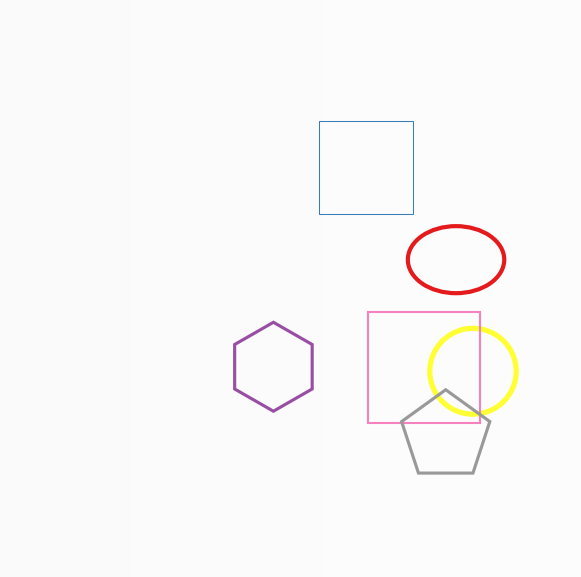[{"shape": "oval", "thickness": 2, "radius": 0.41, "center": [0.785, 0.549]}, {"shape": "square", "thickness": 0.5, "radius": 0.4, "center": [0.629, 0.709]}, {"shape": "hexagon", "thickness": 1.5, "radius": 0.38, "center": [0.47, 0.364]}, {"shape": "circle", "thickness": 2.5, "radius": 0.37, "center": [0.814, 0.356]}, {"shape": "square", "thickness": 1, "radius": 0.48, "center": [0.73, 0.363]}, {"shape": "pentagon", "thickness": 1.5, "radius": 0.4, "center": [0.767, 0.244]}]